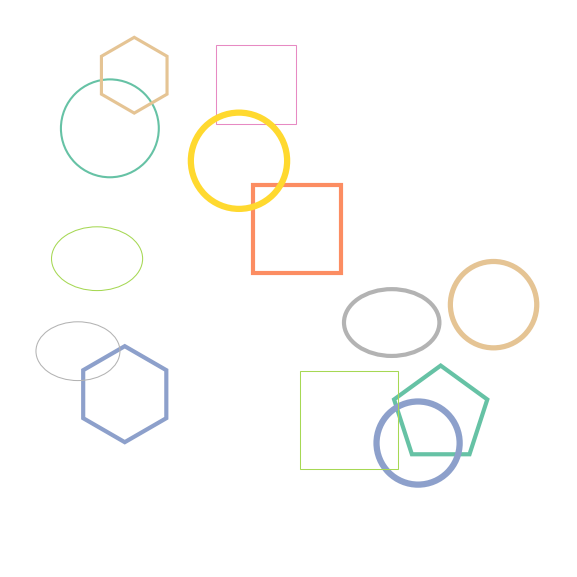[{"shape": "pentagon", "thickness": 2, "radius": 0.42, "center": [0.763, 0.281]}, {"shape": "circle", "thickness": 1, "radius": 0.42, "center": [0.19, 0.777]}, {"shape": "square", "thickness": 2, "radius": 0.38, "center": [0.514, 0.603]}, {"shape": "circle", "thickness": 3, "radius": 0.36, "center": [0.724, 0.232]}, {"shape": "hexagon", "thickness": 2, "radius": 0.42, "center": [0.216, 0.317]}, {"shape": "square", "thickness": 0.5, "radius": 0.34, "center": [0.444, 0.853]}, {"shape": "square", "thickness": 0.5, "radius": 0.42, "center": [0.605, 0.271]}, {"shape": "oval", "thickness": 0.5, "radius": 0.39, "center": [0.168, 0.551]}, {"shape": "circle", "thickness": 3, "radius": 0.42, "center": [0.414, 0.721]}, {"shape": "circle", "thickness": 2.5, "radius": 0.37, "center": [0.855, 0.472]}, {"shape": "hexagon", "thickness": 1.5, "radius": 0.33, "center": [0.232, 0.869]}, {"shape": "oval", "thickness": 0.5, "radius": 0.36, "center": [0.135, 0.391]}, {"shape": "oval", "thickness": 2, "radius": 0.41, "center": [0.678, 0.441]}]